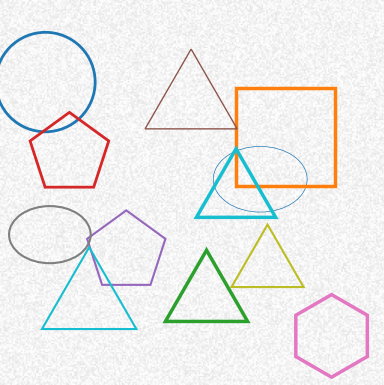[{"shape": "circle", "thickness": 2, "radius": 0.65, "center": [0.118, 0.787]}, {"shape": "oval", "thickness": 0.5, "radius": 0.61, "center": [0.676, 0.534]}, {"shape": "square", "thickness": 2.5, "radius": 0.64, "center": [0.742, 0.644]}, {"shape": "triangle", "thickness": 2.5, "radius": 0.62, "center": [0.536, 0.227]}, {"shape": "pentagon", "thickness": 2, "radius": 0.54, "center": [0.18, 0.601]}, {"shape": "pentagon", "thickness": 1.5, "radius": 0.53, "center": [0.328, 0.347]}, {"shape": "triangle", "thickness": 1, "radius": 0.69, "center": [0.496, 0.734]}, {"shape": "hexagon", "thickness": 2.5, "radius": 0.54, "center": [0.861, 0.128]}, {"shape": "oval", "thickness": 1.5, "radius": 0.53, "center": [0.13, 0.391]}, {"shape": "triangle", "thickness": 1.5, "radius": 0.54, "center": [0.695, 0.308]}, {"shape": "triangle", "thickness": 2.5, "radius": 0.59, "center": [0.613, 0.495]}, {"shape": "triangle", "thickness": 1.5, "radius": 0.71, "center": [0.232, 0.216]}]